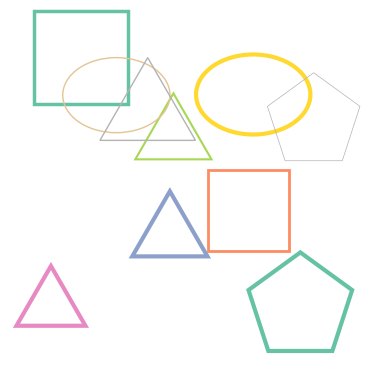[{"shape": "pentagon", "thickness": 3, "radius": 0.71, "center": [0.78, 0.203]}, {"shape": "square", "thickness": 2.5, "radius": 0.61, "center": [0.21, 0.851]}, {"shape": "square", "thickness": 2, "radius": 0.53, "center": [0.645, 0.453]}, {"shape": "triangle", "thickness": 3, "radius": 0.56, "center": [0.441, 0.39]}, {"shape": "triangle", "thickness": 3, "radius": 0.52, "center": [0.132, 0.206]}, {"shape": "triangle", "thickness": 1.5, "radius": 0.57, "center": [0.45, 0.643]}, {"shape": "oval", "thickness": 3, "radius": 0.74, "center": [0.658, 0.755]}, {"shape": "oval", "thickness": 1, "radius": 0.7, "center": [0.302, 0.753]}, {"shape": "pentagon", "thickness": 0.5, "radius": 0.63, "center": [0.815, 0.685]}, {"shape": "triangle", "thickness": 1, "radius": 0.72, "center": [0.384, 0.707]}]